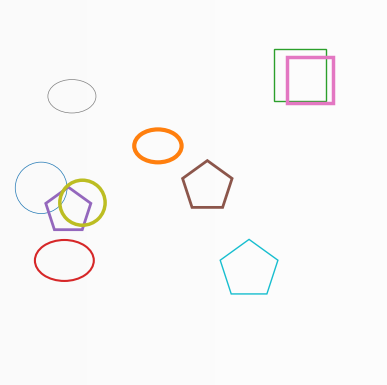[{"shape": "circle", "thickness": 0.5, "radius": 0.33, "center": [0.106, 0.512]}, {"shape": "oval", "thickness": 3, "radius": 0.31, "center": [0.408, 0.621]}, {"shape": "square", "thickness": 1, "radius": 0.34, "center": [0.775, 0.805]}, {"shape": "oval", "thickness": 1.5, "radius": 0.38, "center": [0.166, 0.323]}, {"shape": "pentagon", "thickness": 2, "radius": 0.31, "center": [0.176, 0.453]}, {"shape": "pentagon", "thickness": 2, "radius": 0.34, "center": [0.535, 0.516]}, {"shape": "square", "thickness": 2.5, "radius": 0.3, "center": [0.801, 0.793]}, {"shape": "oval", "thickness": 0.5, "radius": 0.31, "center": [0.186, 0.75]}, {"shape": "circle", "thickness": 2.5, "radius": 0.29, "center": [0.213, 0.473]}, {"shape": "pentagon", "thickness": 1, "radius": 0.39, "center": [0.643, 0.3]}]